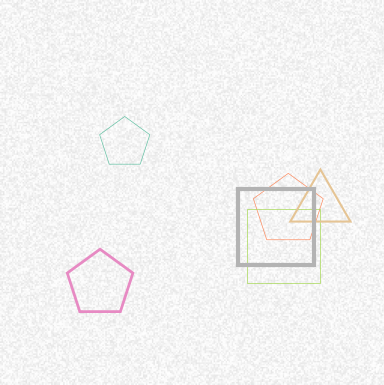[{"shape": "pentagon", "thickness": 0.5, "radius": 0.34, "center": [0.324, 0.629]}, {"shape": "pentagon", "thickness": 0.5, "radius": 0.48, "center": [0.749, 0.454]}, {"shape": "pentagon", "thickness": 2, "radius": 0.45, "center": [0.26, 0.263]}, {"shape": "square", "thickness": 0.5, "radius": 0.48, "center": [0.736, 0.361]}, {"shape": "triangle", "thickness": 1.5, "radius": 0.45, "center": [0.832, 0.47]}, {"shape": "square", "thickness": 3, "radius": 0.5, "center": [0.717, 0.41]}]